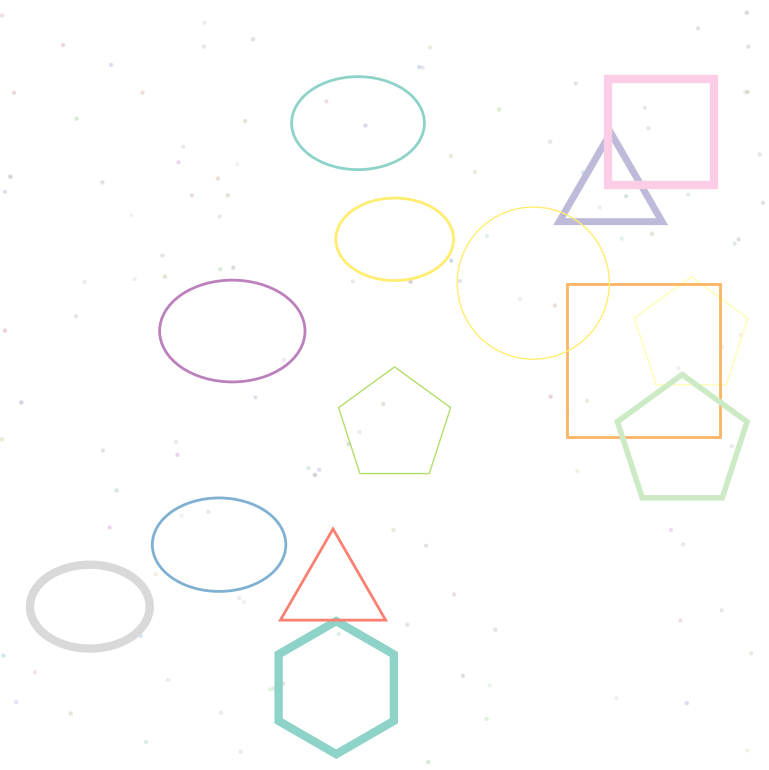[{"shape": "hexagon", "thickness": 3, "radius": 0.43, "center": [0.437, 0.107]}, {"shape": "oval", "thickness": 1, "radius": 0.43, "center": [0.465, 0.84]}, {"shape": "pentagon", "thickness": 0.5, "radius": 0.39, "center": [0.898, 0.563]}, {"shape": "triangle", "thickness": 2.5, "radius": 0.39, "center": [0.793, 0.751]}, {"shape": "triangle", "thickness": 1, "radius": 0.39, "center": [0.432, 0.234]}, {"shape": "oval", "thickness": 1, "radius": 0.43, "center": [0.285, 0.293]}, {"shape": "square", "thickness": 1, "radius": 0.5, "center": [0.836, 0.532]}, {"shape": "pentagon", "thickness": 0.5, "radius": 0.38, "center": [0.512, 0.447]}, {"shape": "square", "thickness": 3, "radius": 0.34, "center": [0.858, 0.829]}, {"shape": "oval", "thickness": 3, "radius": 0.39, "center": [0.117, 0.212]}, {"shape": "oval", "thickness": 1, "radius": 0.47, "center": [0.302, 0.57]}, {"shape": "pentagon", "thickness": 2, "radius": 0.44, "center": [0.886, 0.425]}, {"shape": "oval", "thickness": 1, "radius": 0.38, "center": [0.513, 0.689]}, {"shape": "circle", "thickness": 0.5, "radius": 0.49, "center": [0.693, 0.632]}]